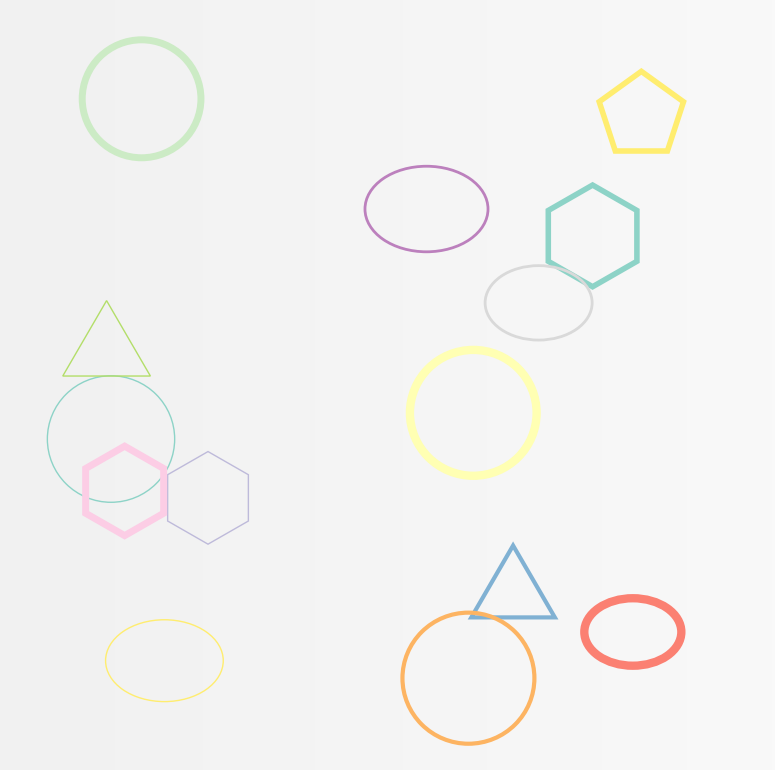[{"shape": "circle", "thickness": 0.5, "radius": 0.41, "center": [0.143, 0.43]}, {"shape": "hexagon", "thickness": 2, "radius": 0.33, "center": [0.765, 0.694]}, {"shape": "circle", "thickness": 3, "radius": 0.41, "center": [0.611, 0.464]}, {"shape": "hexagon", "thickness": 0.5, "radius": 0.3, "center": [0.268, 0.353]}, {"shape": "oval", "thickness": 3, "radius": 0.31, "center": [0.817, 0.179]}, {"shape": "triangle", "thickness": 1.5, "radius": 0.31, "center": [0.662, 0.229]}, {"shape": "circle", "thickness": 1.5, "radius": 0.43, "center": [0.604, 0.119]}, {"shape": "triangle", "thickness": 0.5, "radius": 0.33, "center": [0.138, 0.544]}, {"shape": "hexagon", "thickness": 2.5, "radius": 0.29, "center": [0.161, 0.362]}, {"shape": "oval", "thickness": 1, "radius": 0.35, "center": [0.695, 0.607]}, {"shape": "oval", "thickness": 1, "radius": 0.4, "center": [0.55, 0.729]}, {"shape": "circle", "thickness": 2.5, "radius": 0.38, "center": [0.183, 0.872]}, {"shape": "oval", "thickness": 0.5, "radius": 0.38, "center": [0.212, 0.142]}, {"shape": "pentagon", "thickness": 2, "radius": 0.29, "center": [0.828, 0.85]}]